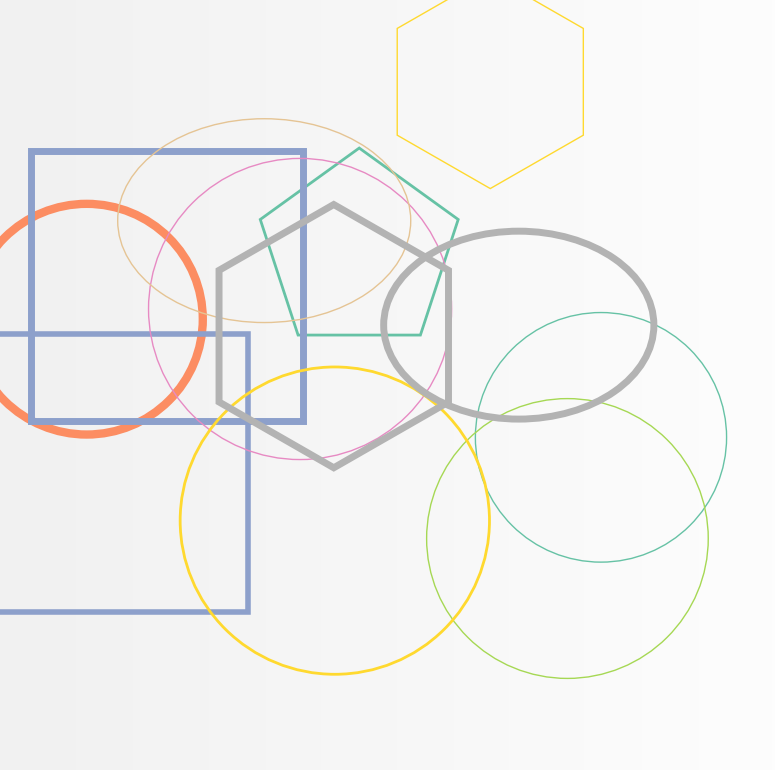[{"shape": "circle", "thickness": 0.5, "radius": 0.81, "center": [0.775, 0.432]}, {"shape": "pentagon", "thickness": 1, "radius": 0.67, "center": [0.464, 0.673]}, {"shape": "circle", "thickness": 3, "radius": 0.75, "center": [0.112, 0.585]}, {"shape": "square", "thickness": 2, "radius": 0.9, "center": [0.14, 0.386]}, {"shape": "square", "thickness": 2.5, "radius": 0.88, "center": [0.215, 0.629]}, {"shape": "circle", "thickness": 0.5, "radius": 0.98, "center": [0.387, 0.599]}, {"shape": "circle", "thickness": 0.5, "radius": 0.91, "center": [0.732, 0.301]}, {"shape": "circle", "thickness": 1, "radius": 1.0, "center": [0.432, 0.324]}, {"shape": "hexagon", "thickness": 0.5, "radius": 0.69, "center": [0.633, 0.894]}, {"shape": "oval", "thickness": 0.5, "radius": 0.95, "center": [0.341, 0.713]}, {"shape": "oval", "thickness": 2.5, "radius": 0.87, "center": [0.669, 0.578]}, {"shape": "hexagon", "thickness": 2.5, "radius": 0.85, "center": [0.431, 0.563]}]